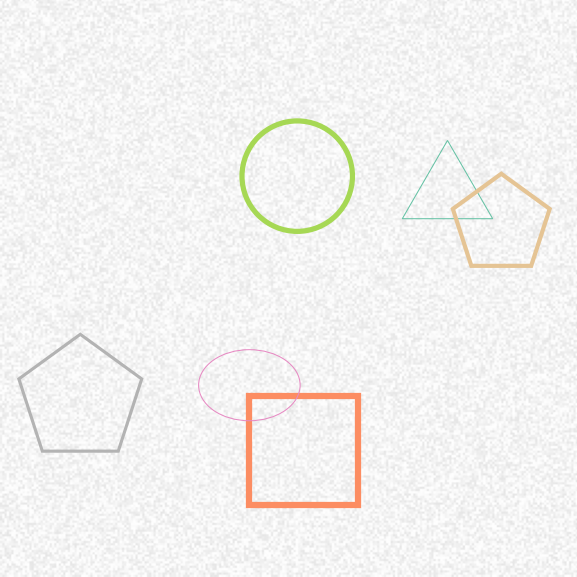[{"shape": "triangle", "thickness": 0.5, "radius": 0.45, "center": [0.775, 0.666]}, {"shape": "square", "thickness": 3, "radius": 0.47, "center": [0.525, 0.219]}, {"shape": "oval", "thickness": 0.5, "radius": 0.44, "center": [0.432, 0.332]}, {"shape": "circle", "thickness": 2.5, "radius": 0.48, "center": [0.515, 0.694]}, {"shape": "pentagon", "thickness": 2, "radius": 0.44, "center": [0.868, 0.61]}, {"shape": "pentagon", "thickness": 1.5, "radius": 0.56, "center": [0.139, 0.308]}]